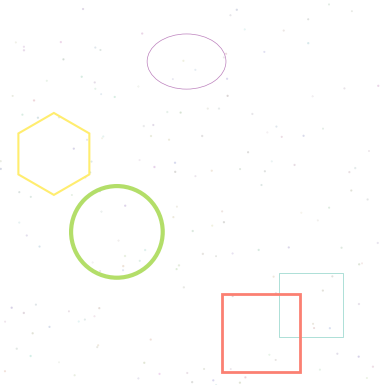[{"shape": "square", "thickness": 0.5, "radius": 0.42, "center": [0.809, 0.207]}, {"shape": "square", "thickness": 2, "radius": 0.51, "center": [0.678, 0.136]}, {"shape": "circle", "thickness": 3, "radius": 0.6, "center": [0.304, 0.398]}, {"shape": "oval", "thickness": 0.5, "radius": 0.51, "center": [0.485, 0.84]}, {"shape": "hexagon", "thickness": 1.5, "radius": 0.53, "center": [0.14, 0.6]}]